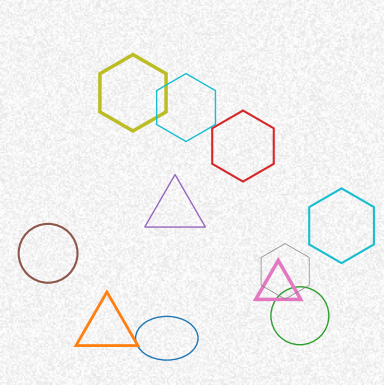[{"shape": "oval", "thickness": 1, "radius": 0.41, "center": [0.433, 0.121]}, {"shape": "triangle", "thickness": 2, "radius": 0.46, "center": [0.278, 0.149]}, {"shape": "circle", "thickness": 1, "radius": 0.38, "center": [0.779, 0.18]}, {"shape": "hexagon", "thickness": 1.5, "radius": 0.46, "center": [0.631, 0.621]}, {"shape": "triangle", "thickness": 1, "radius": 0.45, "center": [0.455, 0.456]}, {"shape": "circle", "thickness": 1.5, "radius": 0.38, "center": [0.125, 0.342]}, {"shape": "triangle", "thickness": 2.5, "radius": 0.34, "center": [0.723, 0.256]}, {"shape": "hexagon", "thickness": 0.5, "radius": 0.36, "center": [0.741, 0.295]}, {"shape": "hexagon", "thickness": 2.5, "radius": 0.5, "center": [0.345, 0.759]}, {"shape": "hexagon", "thickness": 1.5, "radius": 0.49, "center": [0.887, 0.414]}, {"shape": "hexagon", "thickness": 1, "radius": 0.44, "center": [0.483, 0.721]}]